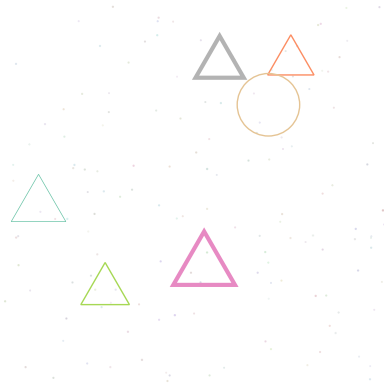[{"shape": "triangle", "thickness": 0.5, "radius": 0.41, "center": [0.1, 0.465]}, {"shape": "triangle", "thickness": 1, "radius": 0.35, "center": [0.755, 0.84]}, {"shape": "triangle", "thickness": 3, "radius": 0.46, "center": [0.53, 0.306]}, {"shape": "triangle", "thickness": 1, "radius": 0.36, "center": [0.273, 0.245]}, {"shape": "circle", "thickness": 1, "radius": 0.41, "center": [0.697, 0.728]}, {"shape": "triangle", "thickness": 3, "radius": 0.36, "center": [0.57, 0.834]}]